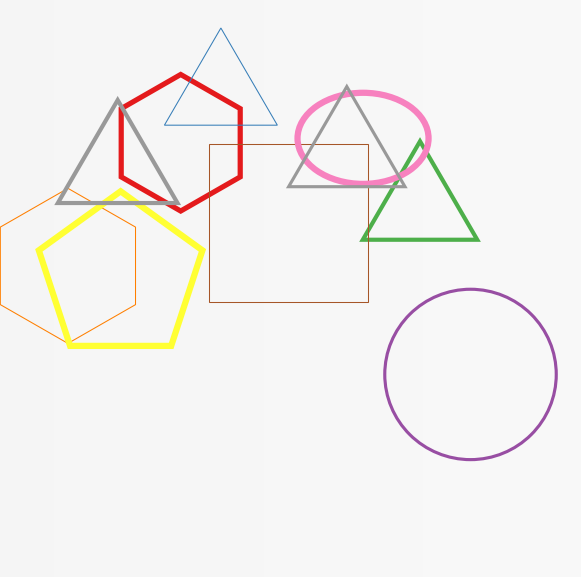[{"shape": "hexagon", "thickness": 2.5, "radius": 0.59, "center": [0.311, 0.752]}, {"shape": "triangle", "thickness": 0.5, "radius": 0.56, "center": [0.38, 0.838]}, {"shape": "triangle", "thickness": 2, "radius": 0.57, "center": [0.723, 0.641]}, {"shape": "circle", "thickness": 1.5, "radius": 0.74, "center": [0.809, 0.351]}, {"shape": "hexagon", "thickness": 0.5, "radius": 0.67, "center": [0.117, 0.539]}, {"shape": "pentagon", "thickness": 3, "radius": 0.74, "center": [0.208, 0.52]}, {"shape": "square", "thickness": 0.5, "radius": 0.68, "center": [0.496, 0.613]}, {"shape": "oval", "thickness": 3, "radius": 0.56, "center": [0.625, 0.76]}, {"shape": "triangle", "thickness": 1.5, "radius": 0.58, "center": [0.597, 0.734]}, {"shape": "triangle", "thickness": 2, "radius": 0.59, "center": [0.202, 0.707]}]